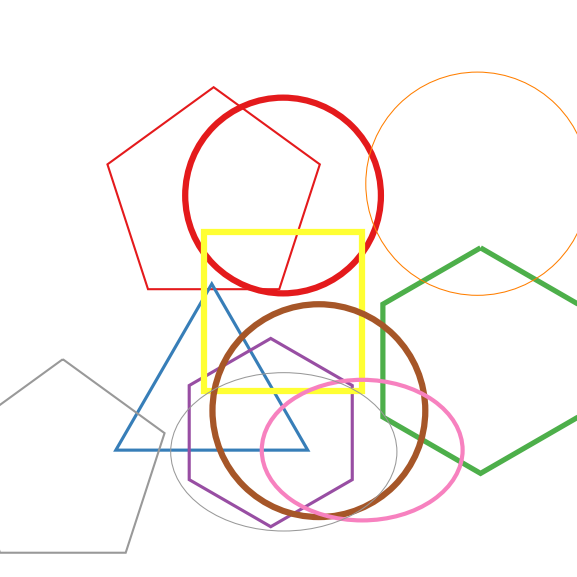[{"shape": "pentagon", "thickness": 1, "radius": 0.97, "center": [0.37, 0.655]}, {"shape": "circle", "thickness": 3, "radius": 0.85, "center": [0.49, 0.661]}, {"shape": "triangle", "thickness": 1.5, "radius": 0.96, "center": [0.367, 0.316]}, {"shape": "hexagon", "thickness": 2.5, "radius": 0.98, "center": [0.832, 0.375]}, {"shape": "hexagon", "thickness": 1.5, "radius": 0.82, "center": [0.469, 0.25]}, {"shape": "circle", "thickness": 0.5, "radius": 0.97, "center": [0.827, 0.681]}, {"shape": "square", "thickness": 3, "radius": 0.69, "center": [0.49, 0.46]}, {"shape": "circle", "thickness": 3, "radius": 0.92, "center": [0.552, 0.288]}, {"shape": "oval", "thickness": 2, "radius": 0.87, "center": [0.627, 0.22]}, {"shape": "oval", "thickness": 0.5, "radius": 0.98, "center": [0.491, 0.217]}, {"shape": "pentagon", "thickness": 1, "radius": 0.93, "center": [0.109, 0.192]}]